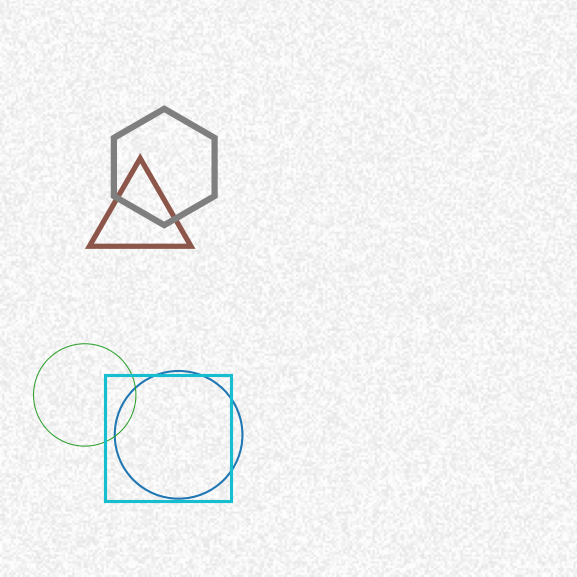[{"shape": "circle", "thickness": 1, "radius": 0.55, "center": [0.309, 0.246]}, {"shape": "circle", "thickness": 0.5, "radius": 0.44, "center": [0.147, 0.315]}, {"shape": "triangle", "thickness": 2.5, "radius": 0.51, "center": [0.243, 0.624]}, {"shape": "hexagon", "thickness": 3, "radius": 0.5, "center": [0.284, 0.71]}, {"shape": "square", "thickness": 1.5, "radius": 0.55, "center": [0.291, 0.241]}]